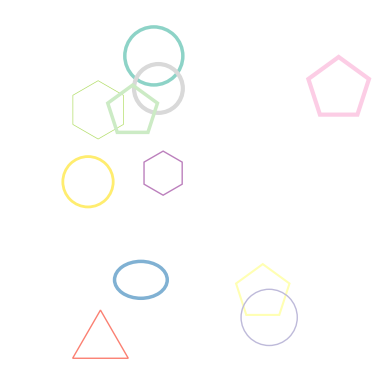[{"shape": "circle", "thickness": 2.5, "radius": 0.38, "center": [0.4, 0.855]}, {"shape": "pentagon", "thickness": 1.5, "radius": 0.36, "center": [0.683, 0.241]}, {"shape": "circle", "thickness": 1, "radius": 0.37, "center": [0.699, 0.176]}, {"shape": "triangle", "thickness": 1, "radius": 0.42, "center": [0.261, 0.111]}, {"shape": "oval", "thickness": 2.5, "radius": 0.34, "center": [0.366, 0.273]}, {"shape": "hexagon", "thickness": 0.5, "radius": 0.38, "center": [0.255, 0.715]}, {"shape": "pentagon", "thickness": 3, "radius": 0.41, "center": [0.88, 0.769]}, {"shape": "circle", "thickness": 3, "radius": 0.32, "center": [0.411, 0.77]}, {"shape": "hexagon", "thickness": 1, "radius": 0.29, "center": [0.424, 0.55]}, {"shape": "pentagon", "thickness": 2.5, "radius": 0.34, "center": [0.344, 0.711]}, {"shape": "circle", "thickness": 2, "radius": 0.33, "center": [0.229, 0.528]}]